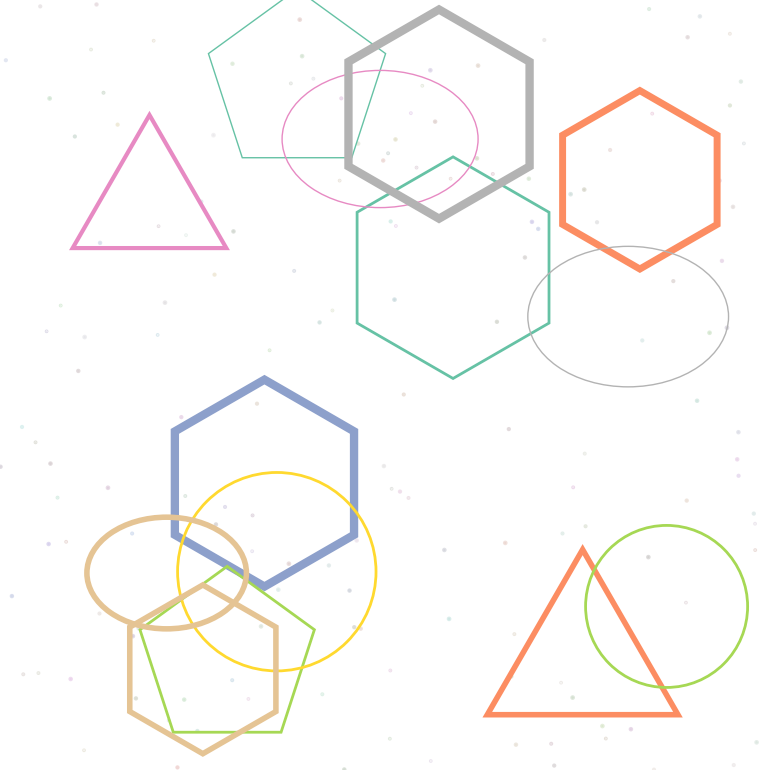[{"shape": "pentagon", "thickness": 0.5, "radius": 0.6, "center": [0.386, 0.893]}, {"shape": "hexagon", "thickness": 1, "radius": 0.72, "center": [0.588, 0.652]}, {"shape": "triangle", "thickness": 2, "radius": 0.71, "center": [0.757, 0.143]}, {"shape": "hexagon", "thickness": 2.5, "radius": 0.58, "center": [0.831, 0.766]}, {"shape": "hexagon", "thickness": 3, "radius": 0.67, "center": [0.343, 0.373]}, {"shape": "oval", "thickness": 0.5, "radius": 0.64, "center": [0.494, 0.819]}, {"shape": "triangle", "thickness": 1.5, "radius": 0.58, "center": [0.194, 0.735]}, {"shape": "circle", "thickness": 1, "radius": 0.53, "center": [0.866, 0.212]}, {"shape": "pentagon", "thickness": 1, "radius": 0.6, "center": [0.295, 0.145]}, {"shape": "circle", "thickness": 1, "radius": 0.64, "center": [0.359, 0.258]}, {"shape": "oval", "thickness": 2, "radius": 0.52, "center": [0.216, 0.256]}, {"shape": "hexagon", "thickness": 2, "radius": 0.55, "center": [0.263, 0.131]}, {"shape": "hexagon", "thickness": 3, "radius": 0.68, "center": [0.57, 0.852]}, {"shape": "oval", "thickness": 0.5, "radius": 0.65, "center": [0.816, 0.589]}]